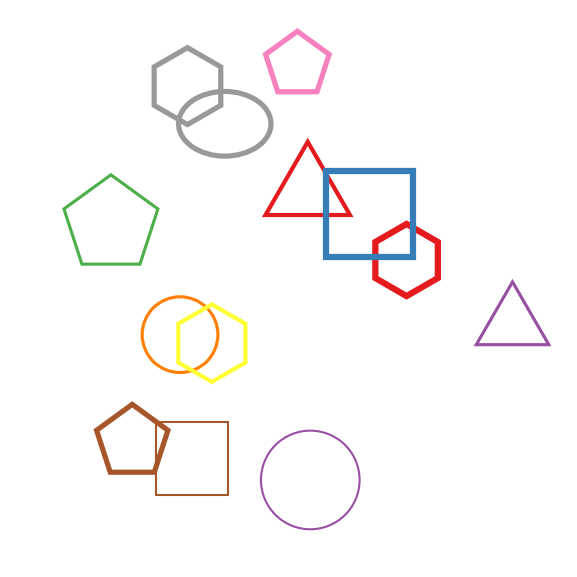[{"shape": "hexagon", "thickness": 3, "radius": 0.31, "center": [0.704, 0.549]}, {"shape": "triangle", "thickness": 2, "radius": 0.42, "center": [0.533, 0.669]}, {"shape": "square", "thickness": 3, "radius": 0.38, "center": [0.64, 0.629]}, {"shape": "pentagon", "thickness": 1.5, "radius": 0.43, "center": [0.192, 0.611]}, {"shape": "triangle", "thickness": 1.5, "radius": 0.36, "center": [0.887, 0.439]}, {"shape": "circle", "thickness": 1, "radius": 0.43, "center": [0.537, 0.168]}, {"shape": "circle", "thickness": 1.5, "radius": 0.33, "center": [0.312, 0.42]}, {"shape": "hexagon", "thickness": 2, "radius": 0.34, "center": [0.367, 0.405]}, {"shape": "pentagon", "thickness": 2.5, "radius": 0.32, "center": [0.229, 0.234]}, {"shape": "square", "thickness": 1, "radius": 0.31, "center": [0.333, 0.205]}, {"shape": "pentagon", "thickness": 2.5, "radius": 0.29, "center": [0.515, 0.887]}, {"shape": "oval", "thickness": 2.5, "radius": 0.4, "center": [0.389, 0.785]}, {"shape": "hexagon", "thickness": 2.5, "radius": 0.33, "center": [0.325, 0.85]}]